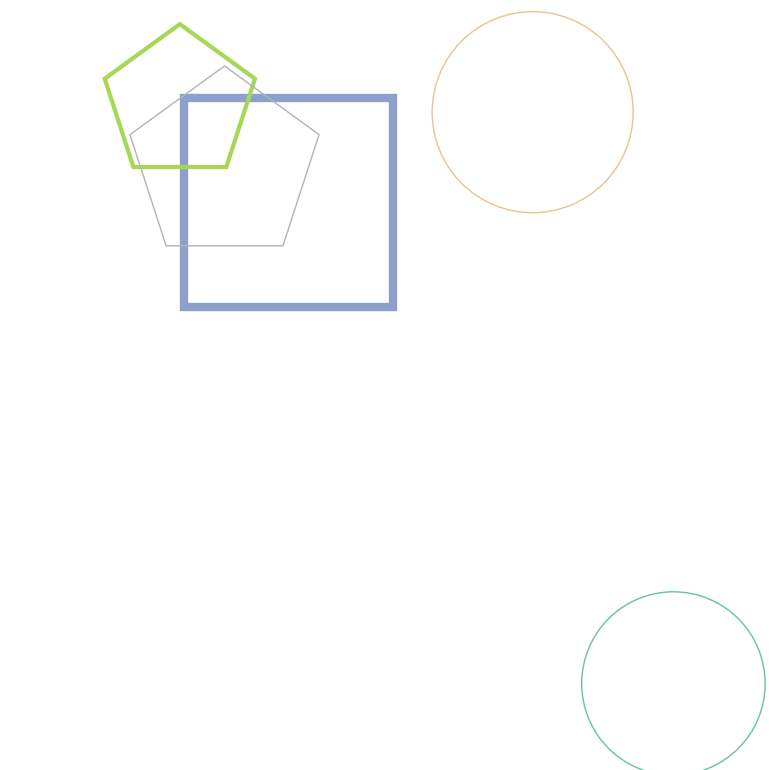[{"shape": "circle", "thickness": 0.5, "radius": 0.6, "center": [0.875, 0.112]}, {"shape": "square", "thickness": 3, "radius": 0.68, "center": [0.375, 0.737]}, {"shape": "pentagon", "thickness": 1.5, "radius": 0.51, "center": [0.234, 0.866]}, {"shape": "circle", "thickness": 0.5, "radius": 0.65, "center": [0.692, 0.854]}, {"shape": "pentagon", "thickness": 0.5, "radius": 0.65, "center": [0.292, 0.785]}]